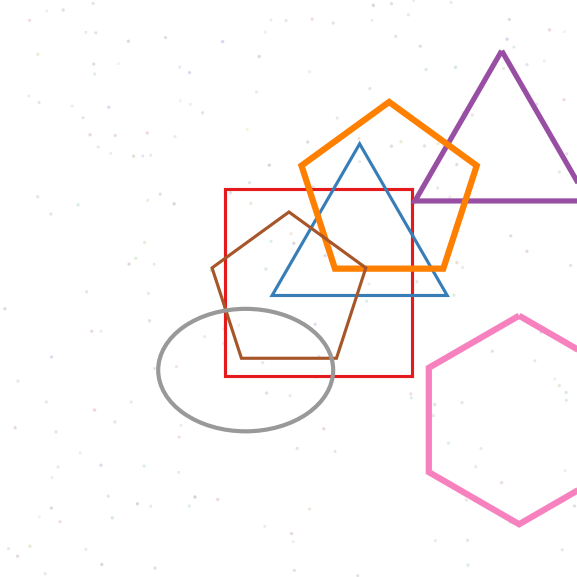[{"shape": "square", "thickness": 1.5, "radius": 0.81, "center": [0.551, 0.51]}, {"shape": "triangle", "thickness": 1.5, "radius": 0.88, "center": [0.623, 0.575]}, {"shape": "triangle", "thickness": 2.5, "radius": 0.87, "center": [0.869, 0.738]}, {"shape": "pentagon", "thickness": 3, "radius": 0.8, "center": [0.674, 0.663]}, {"shape": "pentagon", "thickness": 1.5, "radius": 0.7, "center": [0.5, 0.492]}, {"shape": "hexagon", "thickness": 3, "radius": 0.9, "center": [0.899, 0.272]}, {"shape": "oval", "thickness": 2, "radius": 0.76, "center": [0.425, 0.358]}]